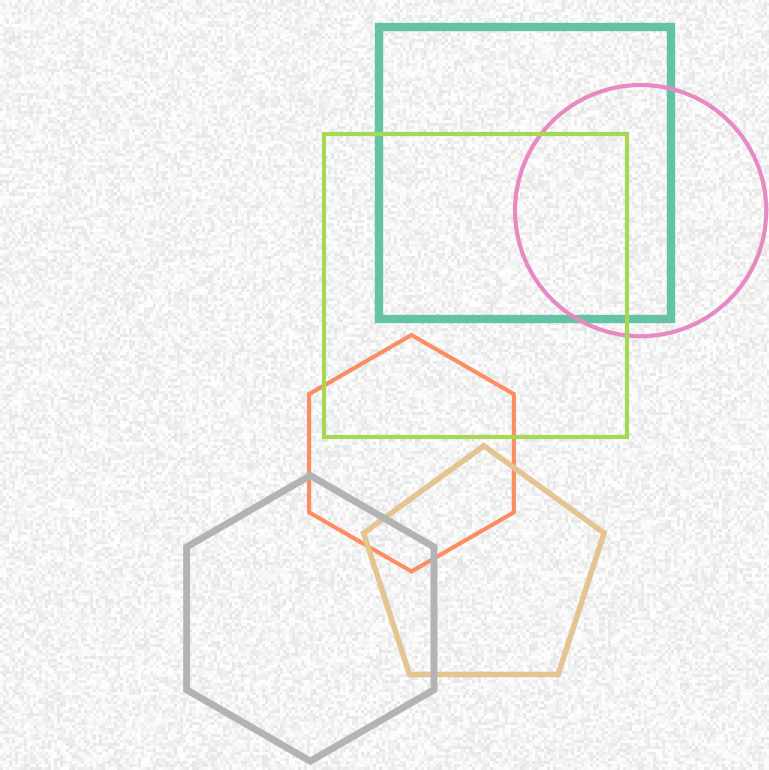[{"shape": "square", "thickness": 3, "radius": 0.95, "center": [0.682, 0.775]}, {"shape": "hexagon", "thickness": 1.5, "radius": 0.77, "center": [0.534, 0.411]}, {"shape": "circle", "thickness": 1.5, "radius": 0.82, "center": [0.832, 0.726]}, {"shape": "square", "thickness": 1.5, "radius": 0.98, "center": [0.618, 0.629]}, {"shape": "pentagon", "thickness": 2, "radius": 0.82, "center": [0.628, 0.257]}, {"shape": "hexagon", "thickness": 2.5, "radius": 0.93, "center": [0.403, 0.197]}]